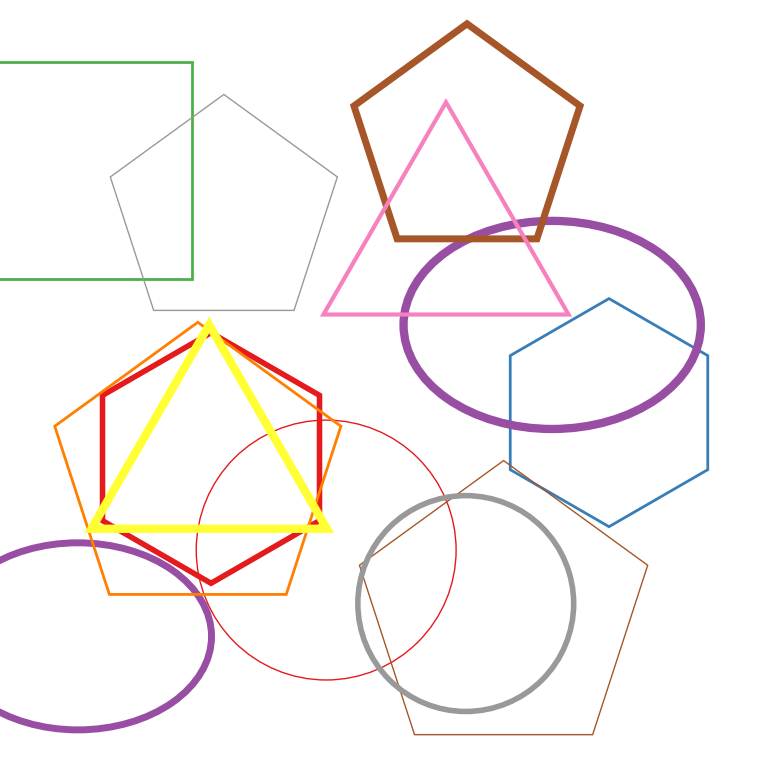[{"shape": "circle", "thickness": 0.5, "radius": 0.84, "center": [0.424, 0.286]}, {"shape": "hexagon", "thickness": 2, "radius": 0.81, "center": [0.274, 0.405]}, {"shape": "hexagon", "thickness": 1, "radius": 0.74, "center": [0.791, 0.464]}, {"shape": "square", "thickness": 1, "radius": 0.7, "center": [0.108, 0.778]}, {"shape": "oval", "thickness": 2.5, "radius": 0.87, "center": [0.101, 0.174]}, {"shape": "oval", "thickness": 3, "radius": 0.97, "center": [0.717, 0.578]}, {"shape": "pentagon", "thickness": 1, "radius": 0.98, "center": [0.257, 0.386]}, {"shape": "triangle", "thickness": 3, "radius": 0.88, "center": [0.272, 0.402]}, {"shape": "pentagon", "thickness": 2.5, "radius": 0.77, "center": [0.607, 0.815]}, {"shape": "pentagon", "thickness": 0.5, "radius": 0.98, "center": [0.654, 0.205]}, {"shape": "triangle", "thickness": 1.5, "radius": 0.92, "center": [0.579, 0.683]}, {"shape": "pentagon", "thickness": 0.5, "radius": 0.78, "center": [0.291, 0.722]}, {"shape": "circle", "thickness": 2, "radius": 0.7, "center": [0.605, 0.216]}]